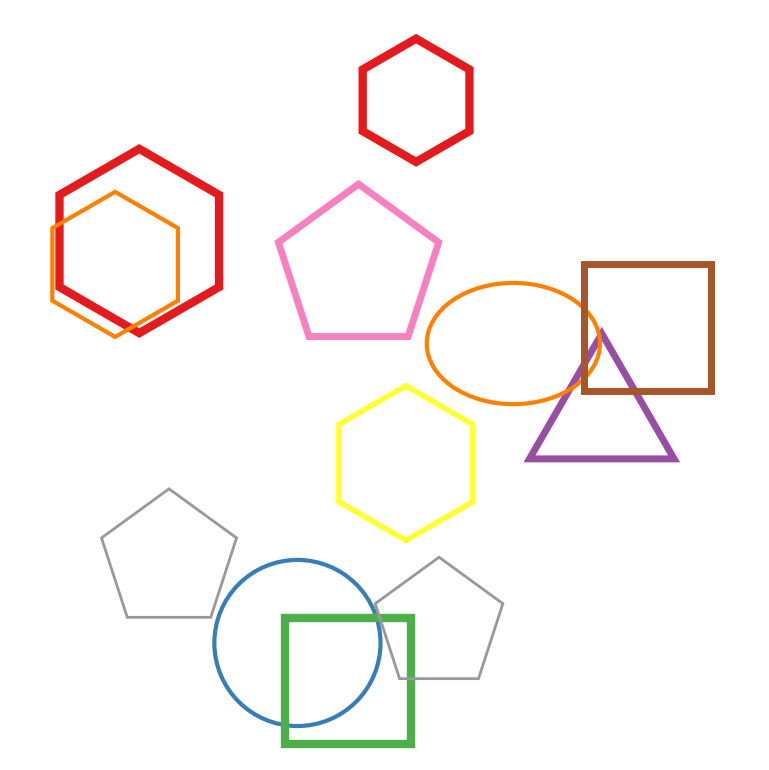[{"shape": "hexagon", "thickness": 3, "radius": 0.4, "center": [0.54, 0.87]}, {"shape": "hexagon", "thickness": 3, "radius": 0.6, "center": [0.181, 0.687]}, {"shape": "circle", "thickness": 1.5, "radius": 0.54, "center": [0.386, 0.165]}, {"shape": "square", "thickness": 3, "radius": 0.41, "center": [0.452, 0.116]}, {"shape": "triangle", "thickness": 2.5, "radius": 0.54, "center": [0.782, 0.458]}, {"shape": "hexagon", "thickness": 1.5, "radius": 0.47, "center": [0.15, 0.657]}, {"shape": "oval", "thickness": 1.5, "radius": 0.56, "center": [0.667, 0.554]}, {"shape": "hexagon", "thickness": 2, "radius": 0.5, "center": [0.527, 0.399]}, {"shape": "square", "thickness": 2.5, "radius": 0.41, "center": [0.841, 0.575]}, {"shape": "pentagon", "thickness": 2.5, "radius": 0.55, "center": [0.466, 0.651]}, {"shape": "pentagon", "thickness": 1, "radius": 0.46, "center": [0.22, 0.273]}, {"shape": "pentagon", "thickness": 1, "radius": 0.44, "center": [0.57, 0.189]}]